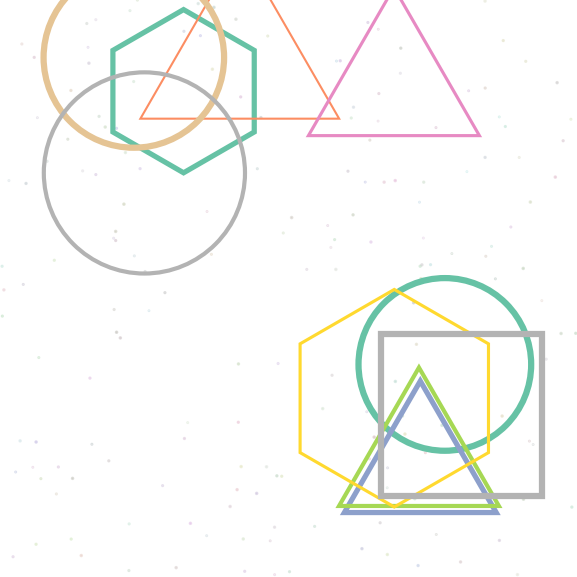[{"shape": "hexagon", "thickness": 2.5, "radius": 0.71, "center": [0.318, 0.841]}, {"shape": "circle", "thickness": 3, "radius": 0.75, "center": [0.77, 0.368]}, {"shape": "triangle", "thickness": 1, "radius": 0.99, "center": [0.415, 0.893]}, {"shape": "triangle", "thickness": 2.5, "radius": 0.76, "center": [0.728, 0.188]}, {"shape": "triangle", "thickness": 1.5, "radius": 0.85, "center": [0.682, 0.85]}, {"shape": "triangle", "thickness": 2, "radius": 0.8, "center": [0.725, 0.203]}, {"shape": "hexagon", "thickness": 1.5, "radius": 0.94, "center": [0.683, 0.31]}, {"shape": "circle", "thickness": 3, "radius": 0.78, "center": [0.232, 0.9]}, {"shape": "square", "thickness": 3, "radius": 0.7, "center": [0.799, 0.281]}, {"shape": "circle", "thickness": 2, "radius": 0.87, "center": [0.25, 0.7]}]